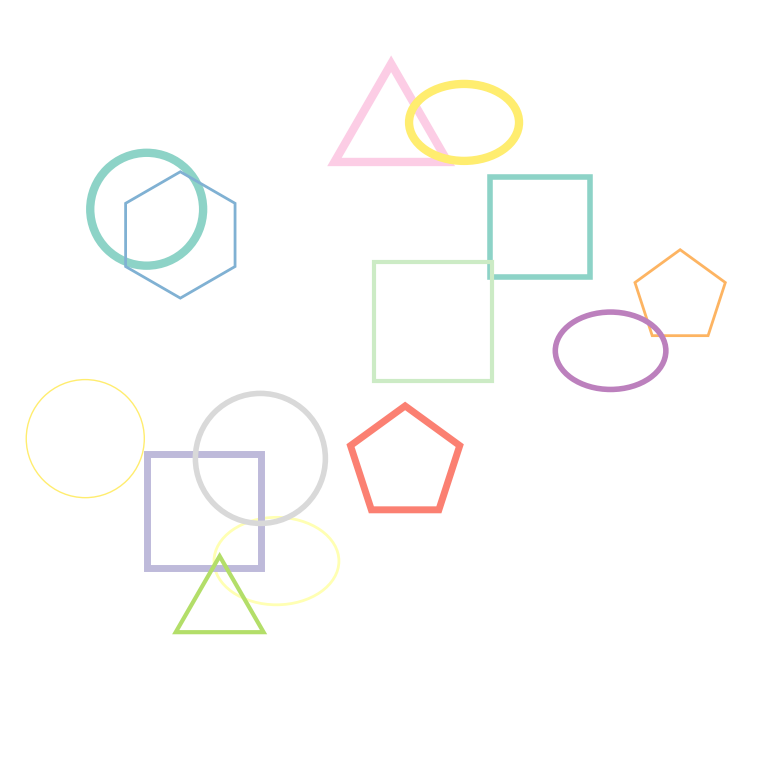[{"shape": "square", "thickness": 2, "radius": 0.32, "center": [0.701, 0.705]}, {"shape": "circle", "thickness": 3, "radius": 0.37, "center": [0.19, 0.728]}, {"shape": "oval", "thickness": 1, "radius": 0.41, "center": [0.359, 0.271]}, {"shape": "square", "thickness": 2.5, "radius": 0.37, "center": [0.265, 0.336]}, {"shape": "pentagon", "thickness": 2.5, "radius": 0.37, "center": [0.526, 0.398]}, {"shape": "hexagon", "thickness": 1, "radius": 0.41, "center": [0.234, 0.695]}, {"shape": "pentagon", "thickness": 1, "radius": 0.31, "center": [0.883, 0.614]}, {"shape": "triangle", "thickness": 1.5, "radius": 0.33, "center": [0.285, 0.212]}, {"shape": "triangle", "thickness": 3, "radius": 0.43, "center": [0.508, 0.832]}, {"shape": "circle", "thickness": 2, "radius": 0.42, "center": [0.338, 0.405]}, {"shape": "oval", "thickness": 2, "radius": 0.36, "center": [0.793, 0.544]}, {"shape": "square", "thickness": 1.5, "radius": 0.39, "center": [0.562, 0.583]}, {"shape": "circle", "thickness": 0.5, "radius": 0.38, "center": [0.111, 0.43]}, {"shape": "oval", "thickness": 3, "radius": 0.36, "center": [0.603, 0.841]}]